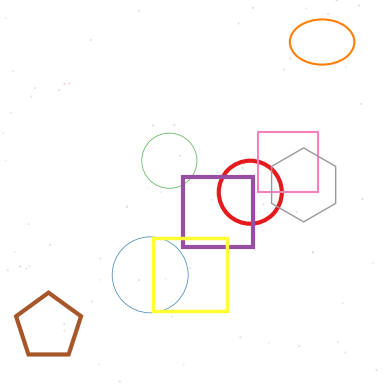[{"shape": "circle", "thickness": 3, "radius": 0.41, "center": [0.65, 0.501]}, {"shape": "circle", "thickness": 0.5, "radius": 0.49, "center": [0.39, 0.286]}, {"shape": "circle", "thickness": 0.5, "radius": 0.36, "center": [0.44, 0.583]}, {"shape": "square", "thickness": 3, "radius": 0.46, "center": [0.567, 0.45]}, {"shape": "oval", "thickness": 1.5, "radius": 0.42, "center": [0.837, 0.891]}, {"shape": "square", "thickness": 2.5, "radius": 0.48, "center": [0.494, 0.288]}, {"shape": "pentagon", "thickness": 3, "radius": 0.44, "center": [0.126, 0.151]}, {"shape": "square", "thickness": 1.5, "radius": 0.39, "center": [0.748, 0.579]}, {"shape": "hexagon", "thickness": 1, "radius": 0.48, "center": [0.789, 0.52]}]